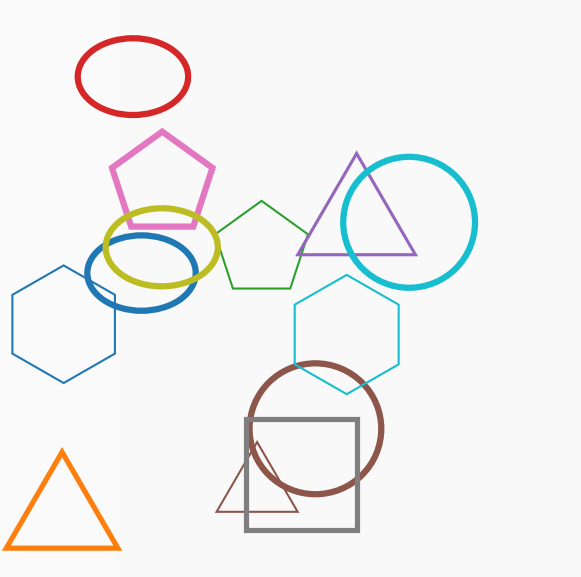[{"shape": "oval", "thickness": 3, "radius": 0.47, "center": [0.243, 0.526]}, {"shape": "hexagon", "thickness": 1, "radius": 0.51, "center": [0.109, 0.438]}, {"shape": "triangle", "thickness": 2.5, "radius": 0.55, "center": [0.107, 0.105]}, {"shape": "pentagon", "thickness": 1, "radius": 0.42, "center": [0.45, 0.567]}, {"shape": "oval", "thickness": 3, "radius": 0.47, "center": [0.229, 0.866]}, {"shape": "triangle", "thickness": 1.5, "radius": 0.58, "center": [0.614, 0.616]}, {"shape": "circle", "thickness": 3, "radius": 0.57, "center": [0.543, 0.257]}, {"shape": "triangle", "thickness": 1, "radius": 0.4, "center": [0.442, 0.153]}, {"shape": "pentagon", "thickness": 3, "radius": 0.45, "center": [0.279, 0.68]}, {"shape": "square", "thickness": 2.5, "radius": 0.48, "center": [0.518, 0.177]}, {"shape": "oval", "thickness": 3, "radius": 0.48, "center": [0.278, 0.571]}, {"shape": "hexagon", "thickness": 1, "radius": 0.52, "center": [0.596, 0.42]}, {"shape": "circle", "thickness": 3, "radius": 0.57, "center": [0.704, 0.614]}]